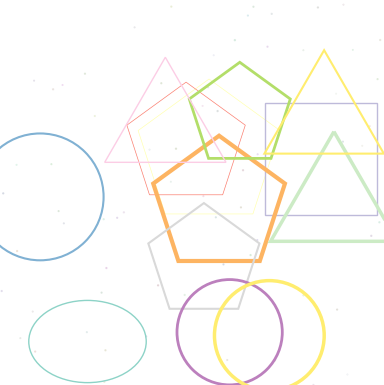[{"shape": "oval", "thickness": 1, "radius": 0.76, "center": [0.227, 0.113]}, {"shape": "pentagon", "thickness": 0.5, "radius": 0.97, "center": [0.543, 0.601]}, {"shape": "square", "thickness": 1, "radius": 0.73, "center": [0.833, 0.587]}, {"shape": "pentagon", "thickness": 0.5, "radius": 0.81, "center": [0.483, 0.625]}, {"shape": "circle", "thickness": 1.5, "radius": 0.82, "center": [0.104, 0.489]}, {"shape": "pentagon", "thickness": 3, "radius": 0.9, "center": [0.569, 0.468]}, {"shape": "pentagon", "thickness": 2, "radius": 0.69, "center": [0.623, 0.7]}, {"shape": "triangle", "thickness": 1, "radius": 0.91, "center": [0.429, 0.669]}, {"shape": "pentagon", "thickness": 1.5, "radius": 0.76, "center": [0.53, 0.321]}, {"shape": "circle", "thickness": 2, "radius": 0.68, "center": [0.596, 0.137]}, {"shape": "triangle", "thickness": 2.5, "radius": 0.95, "center": [0.867, 0.468]}, {"shape": "circle", "thickness": 2.5, "radius": 0.71, "center": [0.7, 0.129]}, {"shape": "triangle", "thickness": 1.5, "radius": 0.9, "center": [0.842, 0.691]}]